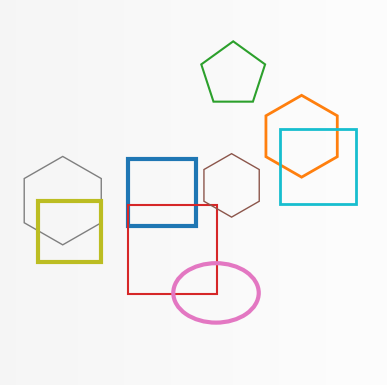[{"shape": "square", "thickness": 3, "radius": 0.44, "center": [0.419, 0.5]}, {"shape": "hexagon", "thickness": 2, "radius": 0.53, "center": [0.778, 0.646]}, {"shape": "pentagon", "thickness": 1.5, "radius": 0.43, "center": [0.602, 0.806]}, {"shape": "square", "thickness": 1.5, "radius": 0.57, "center": [0.445, 0.351]}, {"shape": "hexagon", "thickness": 1, "radius": 0.41, "center": [0.598, 0.518]}, {"shape": "oval", "thickness": 3, "radius": 0.55, "center": [0.557, 0.239]}, {"shape": "hexagon", "thickness": 1, "radius": 0.57, "center": [0.162, 0.479]}, {"shape": "square", "thickness": 3, "radius": 0.4, "center": [0.179, 0.399]}, {"shape": "square", "thickness": 2, "radius": 0.49, "center": [0.82, 0.569]}]